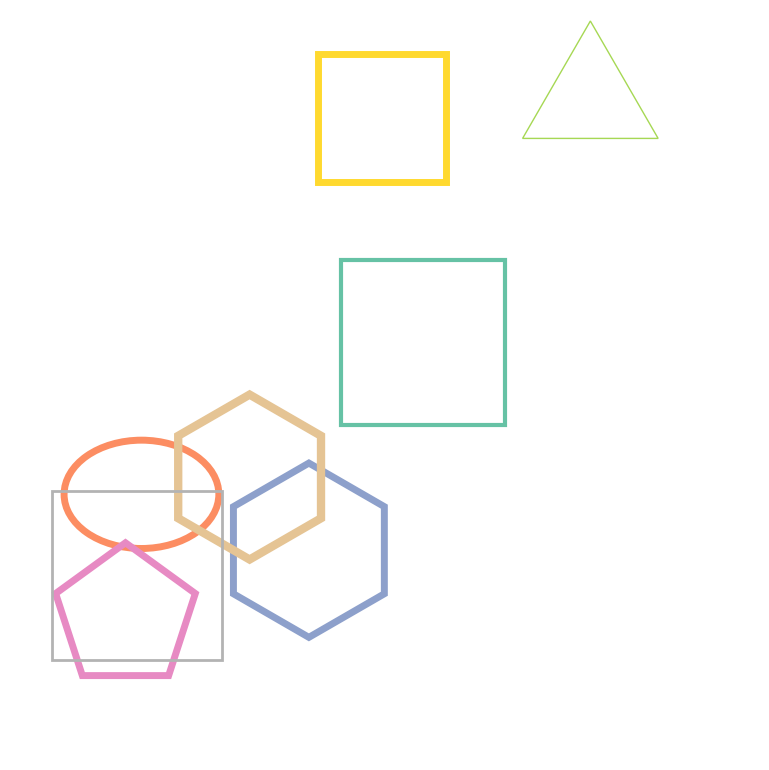[{"shape": "square", "thickness": 1.5, "radius": 0.53, "center": [0.549, 0.555]}, {"shape": "oval", "thickness": 2.5, "radius": 0.5, "center": [0.184, 0.358]}, {"shape": "hexagon", "thickness": 2.5, "radius": 0.57, "center": [0.401, 0.285]}, {"shape": "pentagon", "thickness": 2.5, "radius": 0.48, "center": [0.163, 0.2]}, {"shape": "triangle", "thickness": 0.5, "radius": 0.51, "center": [0.767, 0.871]}, {"shape": "square", "thickness": 2.5, "radius": 0.42, "center": [0.496, 0.847]}, {"shape": "hexagon", "thickness": 3, "radius": 0.54, "center": [0.324, 0.38]}, {"shape": "square", "thickness": 1, "radius": 0.55, "center": [0.178, 0.253]}]